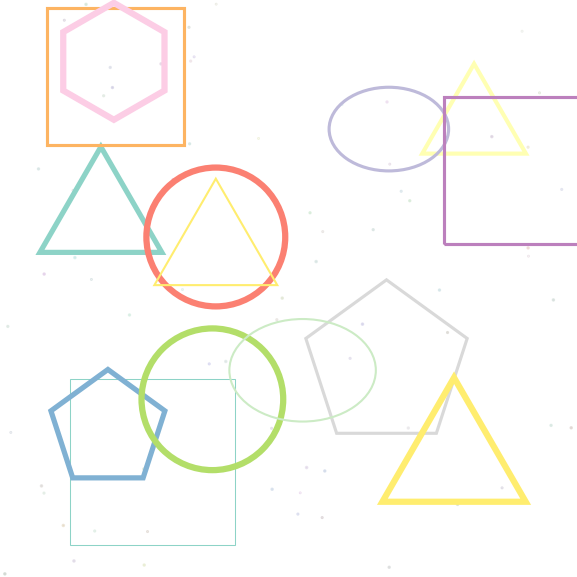[{"shape": "triangle", "thickness": 2.5, "radius": 0.61, "center": [0.175, 0.623]}, {"shape": "square", "thickness": 0.5, "radius": 0.72, "center": [0.264, 0.199]}, {"shape": "triangle", "thickness": 2, "radius": 0.52, "center": [0.821, 0.785]}, {"shape": "oval", "thickness": 1.5, "radius": 0.52, "center": [0.673, 0.776]}, {"shape": "circle", "thickness": 3, "radius": 0.6, "center": [0.374, 0.589]}, {"shape": "pentagon", "thickness": 2.5, "radius": 0.52, "center": [0.187, 0.256]}, {"shape": "square", "thickness": 1.5, "radius": 0.59, "center": [0.2, 0.867]}, {"shape": "circle", "thickness": 3, "radius": 0.61, "center": [0.368, 0.308]}, {"shape": "hexagon", "thickness": 3, "radius": 0.51, "center": [0.197, 0.893]}, {"shape": "pentagon", "thickness": 1.5, "radius": 0.73, "center": [0.669, 0.368]}, {"shape": "square", "thickness": 1.5, "radius": 0.64, "center": [0.896, 0.703]}, {"shape": "oval", "thickness": 1, "radius": 0.63, "center": [0.524, 0.358]}, {"shape": "triangle", "thickness": 1, "radius": 0.61, "center": [0.374, 0.567]}, {"shape": "triangle", "thickness": 3, "radius": 0.72, "center": [0.786, 0.202]}]